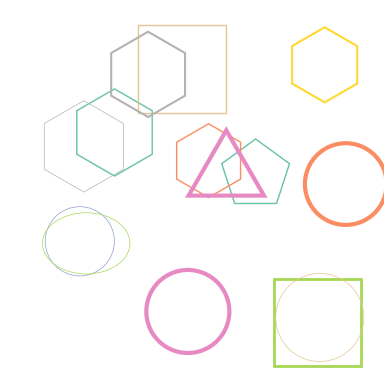[{"shape": "pentagon", "thickness": 1, "radius": 0.46, "center": [0.664, 0.546]}, {"shape": "hexagon", "thickness": 1, "radius": 0.57, "center": [0.297, 0.656]}, {"shape": "circle", "thickness": 3, "radius": 0.53, "center": [0.898, 0.522]}, {"shape": "hexagon", "thickness": 1, "radius": 0.48, "center": [0.542, 0.583]}, {"shape": "circle", "thickness": 0.5, "radius": 0.45, "center": [0.207, 0.373]}, {"shape": "triangle", "thickness": 3, "radius": 0.57, "center": [0.588, 0.548]}, {"shape": "circle", "thickness": 3, "radius": 0.54, "center": [0.488, 0.191]}, {"shape": "oval", "thickness": 0.5, "radius": 0.57, "center": [0.224, 0.368]}, {"shape": "square", "thickness": 2, "radius": 0.56, "center": [0.825, 0.161]}, {"shape": "hexagon", "thickness": 1.5, "radius": 0.49, "center": [0.843, 0.832]}, {"shape": "square", "thickness": 1, "radius": 0.58, "center": [0.473, 0.821]}, {"shape": "circle", "thickness": 0.5, "radius": 0.57, "center": [0.831, 0.175]}, {"shape": "hexagon", "thickness": 1.5, "radius": 0.55, "center": [0.385, 0.807]}, {"shape": "hexagon", "thickness": 0.5, "radius": 0.59, "center": [0.218, 0.62]}]